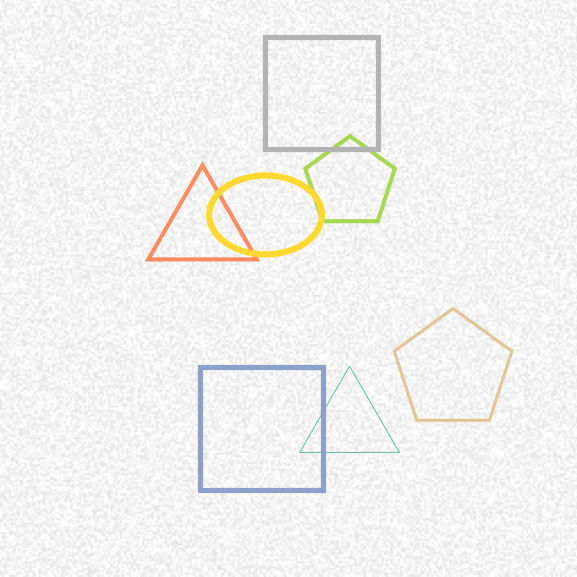[{"shape": "triangle", "thickness": 0.5, "radius": 0.5, "center": [0.605, 0.265]}, {"shape": "triangle", "thickness": 2, "radius": 0.54, "center": [0.351, 0.604]}, {"shape": "square", "thickness": 2.5, "radius": 0.53, "center": [0.453, 0.257]}, {"shape": "pentagon", "thickness": 2, "radius": 0.41, "center": [0.606, 0.682]}, {"shape": "oval", "thickness": 3, "radius": 0.49, "center": [0.46, 0.627]}, {"shape": "pentagon", "thickness": 1.5, "radius": 0.54, "center": [0.785, 0.358]}, {"shape": "square", "thickness": 2.5, "radius": 0.49, "center": [0.557, 0.838]}]